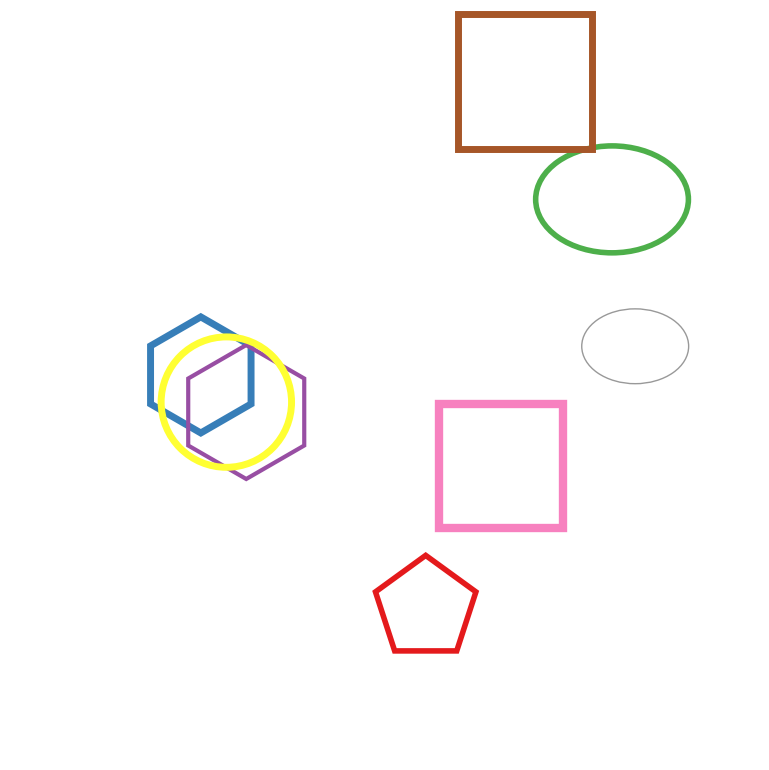[{"shape": "pentagon", "thickness": 2, "radius": 0.34, "center": [0.553, 0.21]}, {"shape": "hexagon", "thickness": 2.5, "radius": 0.38, "center": [0.261, 0.513]}, {"shape": "oval", "thickness": 2, "radius": 0.5, "center": [0.795, 0.741]}, {"shape": "hexagon", "thickness": 1.5, "radius": 0.43, "center": [0.32, 0.465]}, {"shape": "circle", "thickness": 2.5, "radius": 0.42, "center": [0.294, 0.478]}, {"shape": "square", "thickness": 2.5, "radius": 0.44, "center": [0.682, 0.894]}, {"shape": "square", "thickness": 3, "radius": 0.4, "center": [0.65, 0.395]}, {"shape": "oval", "thickness": 0.5, "radius": 0.35, "center": [0.825, 0.55]}]